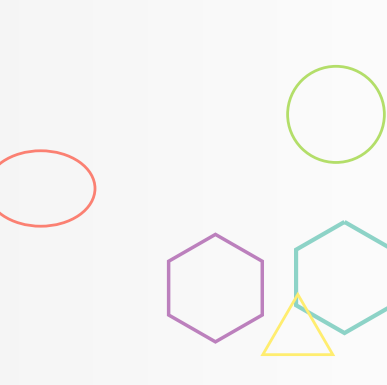[{"shape": "hexagon", "thickness": 3, "radius": 0.72, "center": [0.889, 0.279]}, {"shape": "oval", "thickness": 2, "radius": 0.7, "center": [0.105, 0.51]}, {"shape": "circle", "thickness": 2, "radius": 0.62, "center": [0.867, 0.703]}, {"shape": "hexagon", "thickness": 2.5, "radius": 0.7, "center": [0.556, 0.252]}, {"shape": "triangle", "thickness": 2, "radius": 0.52, "center": [0.769, 0.131]}]